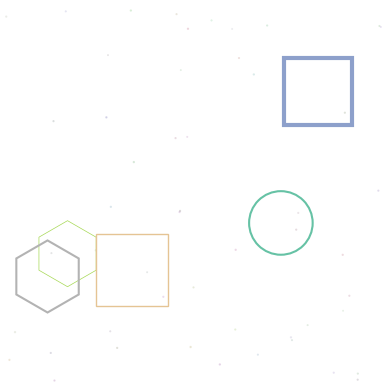[{"shape": "circle", "thickness": 1.5, "radius": 0.41, "center": [0.73, 0.421]}, {"shape": "square", "thickness": 3, "radius": 0.44, "center": [0.826, 0.762]}, {"shape": "hexagon", "thickness": 0.5, "radius": 0.43, "center": [0.175, 0.341]}, {"shape": "square", "thickness": 1, "radius": 0.47, "center": [0.343, 0.299]}, {"shape": "hexagon", "thickness": 1.5, "radius": 0.47, "center": [0.123, 0.282]}]